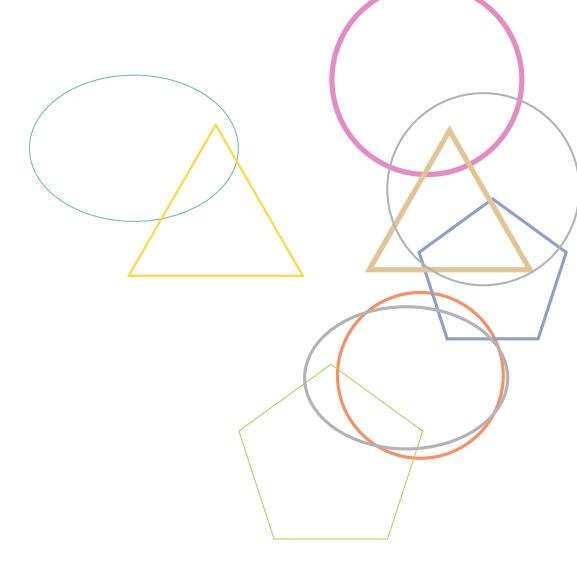[{"shape": "oval", "thickness": 0.5, "radius": 0.9, "center": [0.232, 0.742]}, {"shape": "circle", "thickness": 1.5, "radius": 0.72, "center": [0.728, 0.349]}, {"shape": "pentagon", "thickness": 1.5, "radius": 0.67, "center": [0.853, 0.521]}, {"shape": "circle", "thickness": 2.5, "radius": 0.82, "center": [0.739, 0.861]}, {"shape": "pentagon", "thickness": 0.5, "radius": 0.84, "center": [0.573, 0.201]}, {"shape": "triangle", "thickness": 1, "radius": 0.87, "center": [0.374, 0.609]}, {"shape": "triangle", "thickness": 2.5, "radius": 0.8, "center": [0.778, 0.612]}, {"shape": "oval", "thickness": 1.5, "radius": 0.88, "center": [0.703, 0.345]}, {"shape": "circle", "thickness": 1, "radius": 0.83, "center": [0.837, 0.671]}]